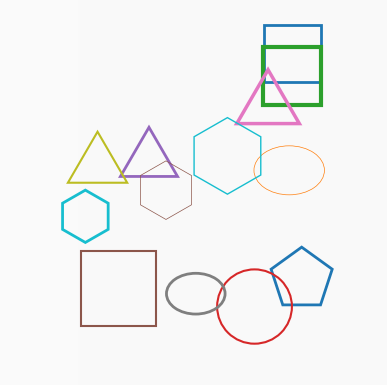[{"shape": "square", "thickness": 2, "radius": 0.37, "center": [0.755, 0.861]}, {"shape": "pentagon", "thickness": 2, "radius": 0.41, "center": [0.778, 0.275]}, {"shape": "oval", "thickness": 0.5, "radius": 0.45, "center": [0.746, 0.558]}, {"shape": "square", "thickness": 3, "radius": 0.37, "center": [0.753, 0.802]}, {"shape": "circle", "thickness": 1.5, "radius": 0.48, "center": [0.657, 0.204]}, {"shape": "triangle", "thickness": 2, "radius": 0.43, "center": [0.384, 0.584]}, {"shape": "square", "thickness": 1.5, "radius": 0.49, "center": [0.306, 0.251]}, {"shape": "hexagon", "thickness": 0.5, "radius": 0.38, "center": [0.428, 0.506]}, {"shape": "triangle", "thickness": 2.5, "radius": 0.47, "center": [0.692, 0.726]}, {"shape": "oval", "thickness": 2, "radius": 0.38, "center": [0.505, 0.237]}, {"shape": "triangle", "thickness": 1.5, "radius": 0.44, "center": [0.252, 0.57]}, {"shape": "hexagon", "thickness": 1, "radius": 0.5, "center": [0.587, 0.595]}, {"shape": "hexagon", "thickness": 2, "radius": 0.34, "center": [0.22, 0.438]}]